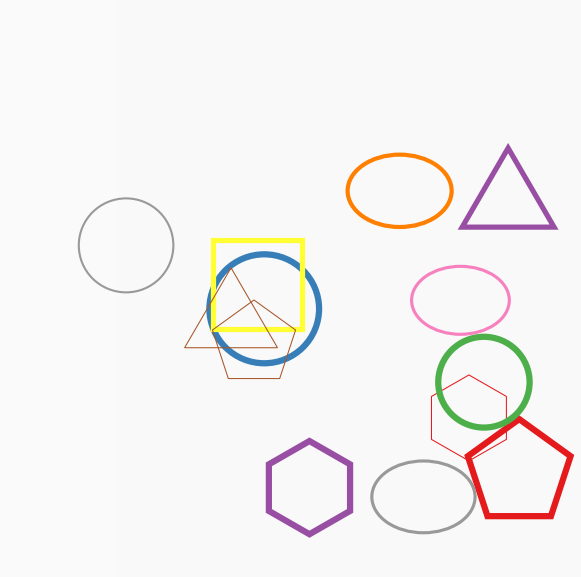[{"shape": "hexagon", "thickness": 0.5, "radius": 0.37, "center": [0.807, 0.275]}, {"shape": "pentagon", "thickness": 3, "radius": 0.46, "center": [0.893, 0.181]}, {"shape": "circle", "thickness": 3, "radius": 0.47, "center": [0.455, 0.464]}, {"shape": "circle", "thickness": 3, "radius": 0.39, "center": [0.833, 0.337]}, {"shape": "hexagon", "thickness": 3, "radius": 0.4, "center": [0.532, 0.155]}, {"shape": "triangle", "thickness": 2.5, "radius": 0.46, "center": [0.874, 0.651]}, {"shape": "oval", "thickness": 2, "radius": 0.45, "center": [0.688, 0.669]}, {"shape": "square", "thickness": 2.5, "radius": 0.39, "center": [0.443, 0.507]}, {"shape": "triangle", "thickness": 0.5, "radius": 0.46, "center": [0.397, 0.443]}, {"shape": "pentagon", "thickness": 0.5, "radius": 0.38, "center": [0.437, 0.404]}, {"shape": "oval", "thickness": 1.5, "radius": 0.42, "center": [0.792, 0.479]}, {"shape": "oval", "thickness": 1.5, "radius": 0.44, "center": [0.729, 0.139]}, {"shape": "circle", "thickness": 1, "radius": 0.41, "center": [0.217, 0.574]}]